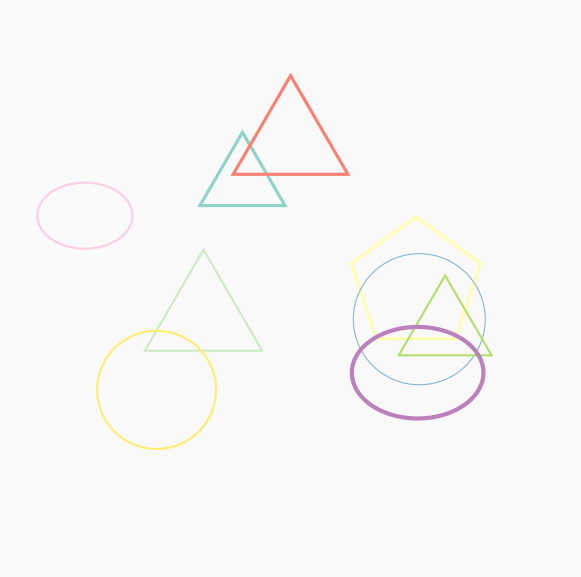[{"shape": "triangle", "thickness": 1.5, "radius": 0.42, "center": [0.417, 0.685]}, {"shape": "pentagon", "thickness": 1.5, "radius": 0.58, "center": [0.716, 0.507]}, {"shape": "triangle", "thickness": 1.5, "radius": 0.57, "center": [0.5, 0.754]}, {"shape": "circle", "thickness": 0.5, "radius": 0.57, "center": [0.721, 0.446]}, {"shape": "triangle", "thickness": 1, "radius": 0.46, "center": [0.766, 0.43]}, {"shape": "oval", "thickness": 1, "radius": 0.41, "center": [0.146, 0.626]}, {"shape": "oval", "thickness": 2, "radius": 0.57, "center": [0.719, 0.354]}, {"shape": "triangle", "thickness": 1, "radius": 0.58, "center": [0.35, 0.45]}, {"shape": "circle", "thickness": 1, "radius": 0.51, "center": [0.269, 0.324]}]